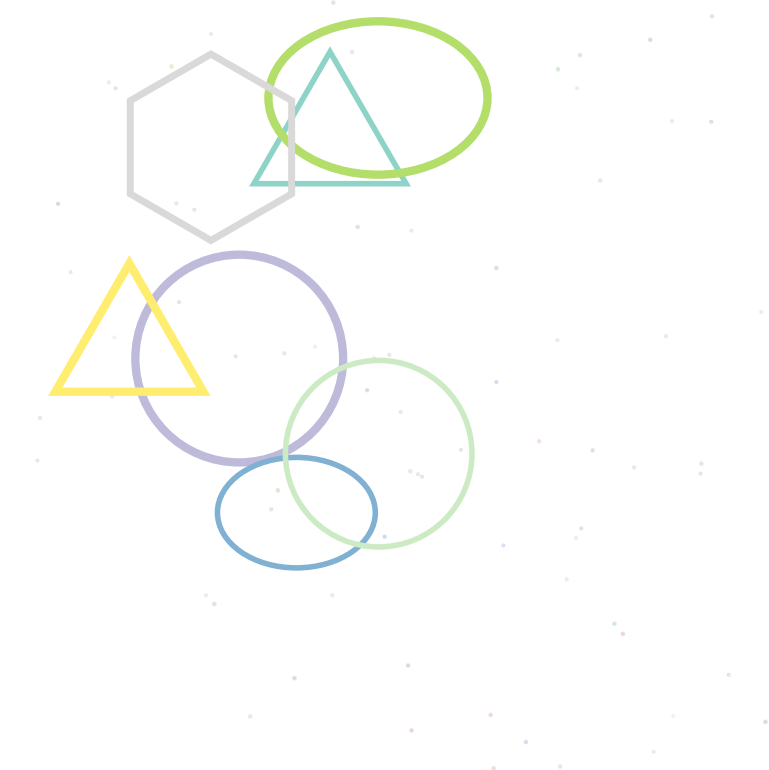[{"shape": "triangle", "thickness": 2, "radius": 0.57, "center": [0.429, 0.819]}, {"shape": "circle", "thickness": 3, "radius": 0.67, "center": [0.311, 0.534]}, {"shape": "oval", "thickness": 2, "radius": 0.51, "center": [0.385, 0.334]}, {"shape": "oval", "thickness": 3, "radius": 0.71, "center": [0.491, 0.873]}, {"shape": "hexagon", "thickness": 2.5, "radius": 0.6, "center": [0.274, 0.809]}, {"shape": "circle", "thickness": 2, "radius": 0.61, "center": [0.492, 0.411]}, {"shape": "triangle", "thickness": 3, "radius": 0.56, "center": [0.168, 0.547]}]